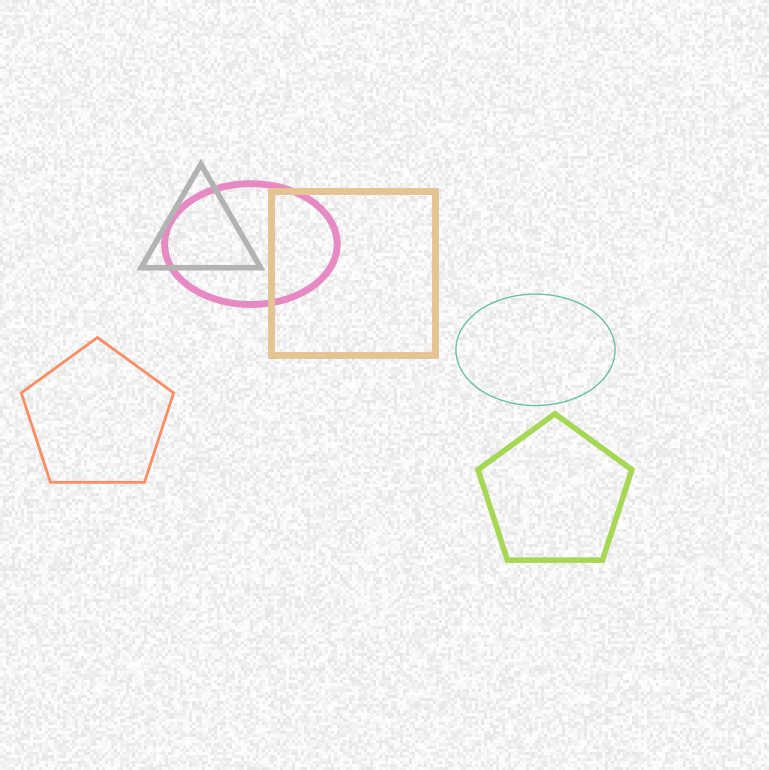[{"shape": "oval", "thickness": 0.5, "radius": 0.52, "center": [0.695, 0.546]}, {"shape": "pentagon", "thickness": 1, "radius": 0.52, "center": [0.127, 0.458]}, {"shape": "oval", "thickness": 2.5, "radius": 0.56, "center": [0.326, 0.683]}, {"shape": "pentagon", "thickness": 2, "radius": 0.53, "center": [0.721, 0.358]}, {"shape": "square", "thickness": 2.5, "radius": 0.53, "center": [0.458, 0.645]}, {"shape": "triangle", "thickness": 2, "radius": 0.45, "center": [0.261, 0.697]}]